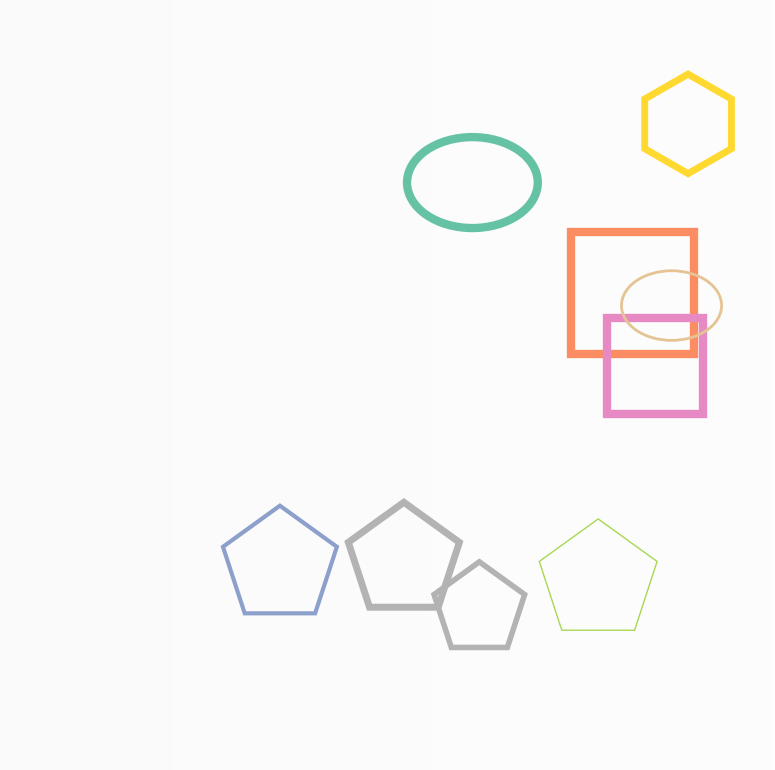[{"shape": "oval", "thickness": 3, "radius": 0.42, "center": [0.61, 0.763]}, {"shape": "square", "thickness": 3, "radius": 0.4, "center": [0.816, 0.62]}, {"shape": "pentagon", "thickness": 1.5, "radius": 0.39, "center": [0.361, 0.266]}, {"shape": "square", "thickness": 3, "radius": 0.31, "center": [0.846, 0.524]}, {"shape": "pentagon", "thickness": 0.5, "radius": 0.4, "center": [0.772, 0.246]}, {"shape": "hexagon", "thickness": 2.5, "radius": 0.32, "center": [0.888, 0.839]}, {"shape": "oval", "thickness": 1, "radius": 0.32, "center": [0.866, 0.603]}, {"shape": "pentagon", "thickness": 2.5, "radius": 0.38, "center": [0.521, 0.272]}, {"shape": "pentagon", "thickness": 2, "radius": 0.31, "center": [0.619, 0.209]}]